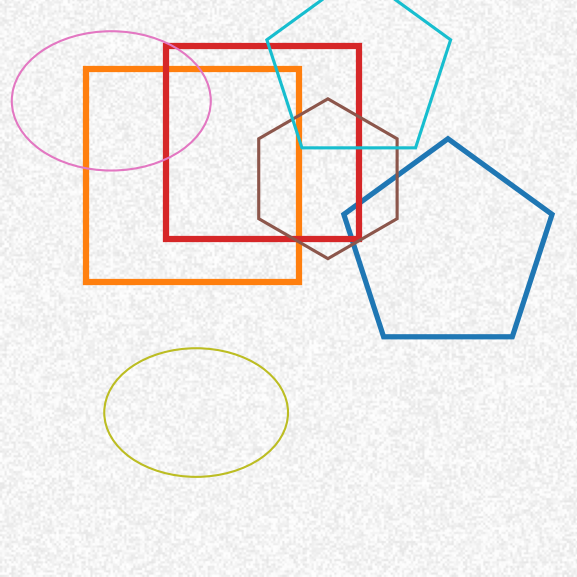[{"shape": "pentagon", "thickness": 2.5, "radius": 0.95, "center": [0.776, 0.569]}, {"shape": "square", "thickness": 3, "radius": 0.92, "center": [0.334, 0.696]}, {"shape": "square", "thickness": 3, "radius": 0.84, "center": [0.455, 0.752]}, {"shape": "hexagon", "thickness": 1.5, "radius": 0.69, "center": [0.568, 0.69]}, {"shape": "oval", "thickness": 1, "radius": 0.86, "center": [0.193, 0.824]}, {"shape": "oval", "thickness": 1, "radius": 0.8, "center": [0.34, 0.285]}, {"shape": "pentagon", "thickness": 1.5, "radius": 0.84, "center": [0.621, 0.878]}]